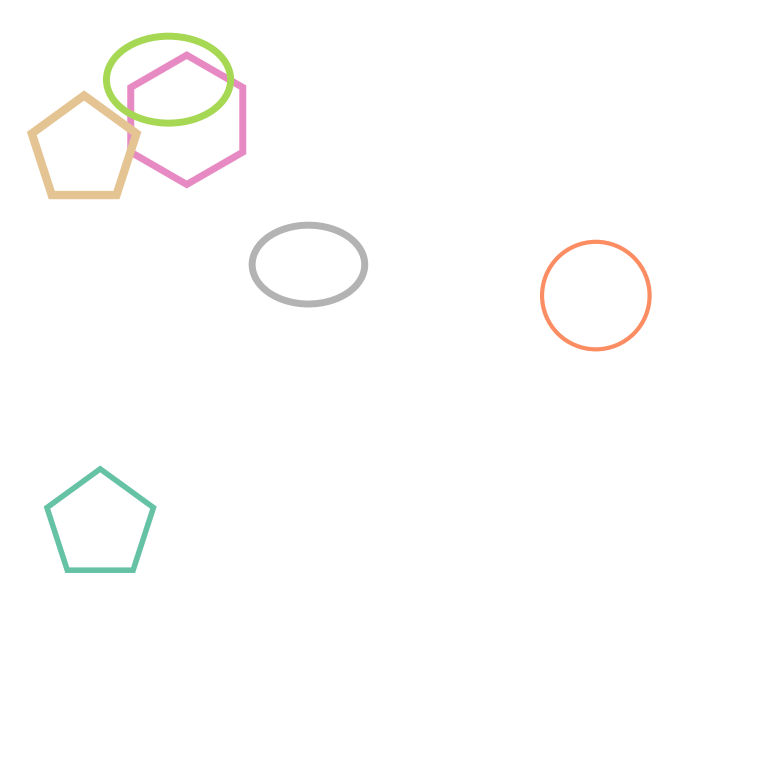[{"shape": "pentagon", "thickness": 2, "radius": 0.36, "center": [0.13, 0.318]}, {"shape": "circle", "thickness": 1.5, "radius": 0.35, "center": [0.774, 0.616]}, {"shape": "hexagon", "thickness": 2.5, "radius": 0.42, "center": [0.243, 0.844]}, {"shape": "oval", "thickness": 2.5, "radius": 0.4, "center": [0.219, 0.897]}, {"shape": "pentagon", "thickness": 3, "radius": 0.36, "center": [0.109, 0.805]}, {"shape": "oval", "thickness": 2.5, "radius": 0.37, "center": [0.401, 0.656]}]